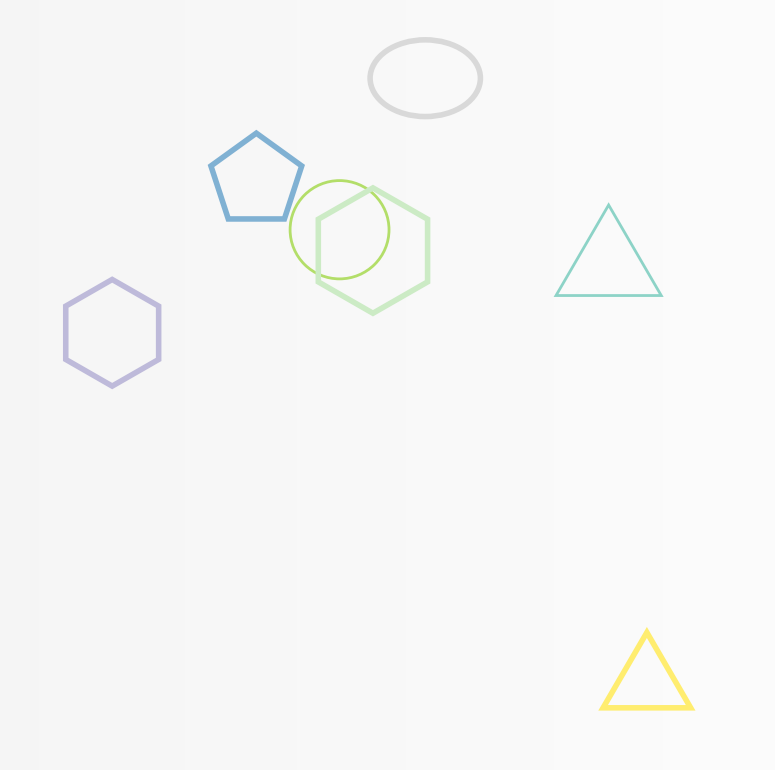[{"shape": "triangle", "thickness": 1, "radius": 0.39, "center": [0.785, 0.655]}, {"shape": "hexagon", "thickness": 2, "radius": 0.35, "center": [0.145, 0.568]}, {"shape": "pentagon", "thickness": 2, "radius": 0.31, "center": [0.331, 0.765]}, {"shape": "circle", "thickness": 1, "radius": 0.32, "center": [0.438, 0.702]}, {"shape": "oval", "thickness": 2, "radius": 0.36, "center": [0.549, 0.898]}, {"shape": "hexagon", "thickness": 2, "radius": 0.41, "center": [0.481, 0.675]}, {"shape": "triangle", "thickness": 2, "radius": 0.33, "center": [0.835, 0.113]}]